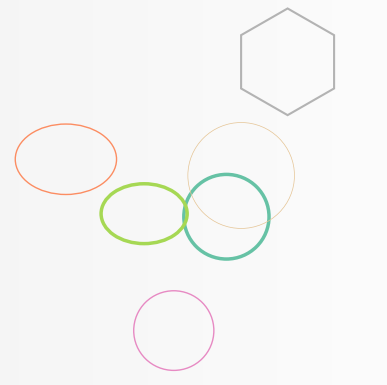[{"shape": "circle", "thickness": 2.5, "radius": 0.55, "center": [0.584, 0.437]}, {"shape": "oval", "thickness": 1, "radius": 0.65, "center": [0.17, 0.586]}, {"shape": "circle", "thickness": 1, "radius": 0.52, "center": [0.448, 0.141]}, {"shape": "oval", "thickness": 2.5, "radius": 0.56, "center": [0.372, 0.445]}, {"shape": "circle", "thickness": 0.5, "radius": 0.69, "center": [0.622, 0.544]}, {"shape": "hexagon", "thickness": 1.5, "radius": 0.69, "center": [0.742, 0.839]}]